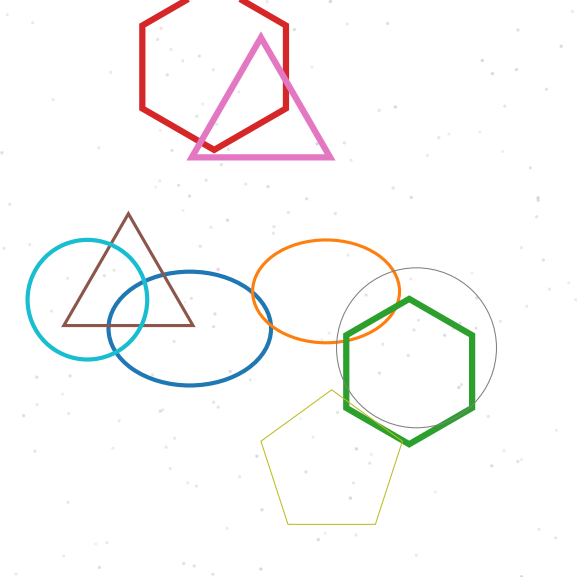[{"shape": "oval", "thickness": 2, "radius": 0.7, "center": [0.329, 0.43]}, {"shape": "oval", "thickness": 1.5, "radius": 0.64, "center": [0.565, 0.495]}, {"shape": "hexagon", "thickness": 3, "radius": 0.63, "center": [0.709, 0.356]}, {"shape": "hexagon", "thickness": 3, "radius": 0.72, "center": [0.371, 0.883]}, {"shape": "triangle", "thickness": 1.5, "radius": 0.65, "center": [0.222, 0.5]}, {"shape": "triangle", "thickness": 3, "radius": 0.69, "center": [0.452, 0.796]}, {"shape": "circle", "thickness": 0.5, "radius": 0.69, "center": [0.721, 0.397]}, {"shape": "pentagon", "thickness": 0.5, "radius": 0.64, "center": [0.574, 0.195]}, {"shape": "circle", "thickness": 2, "radius": 0.52, "center": [0.151, 0.48]}]